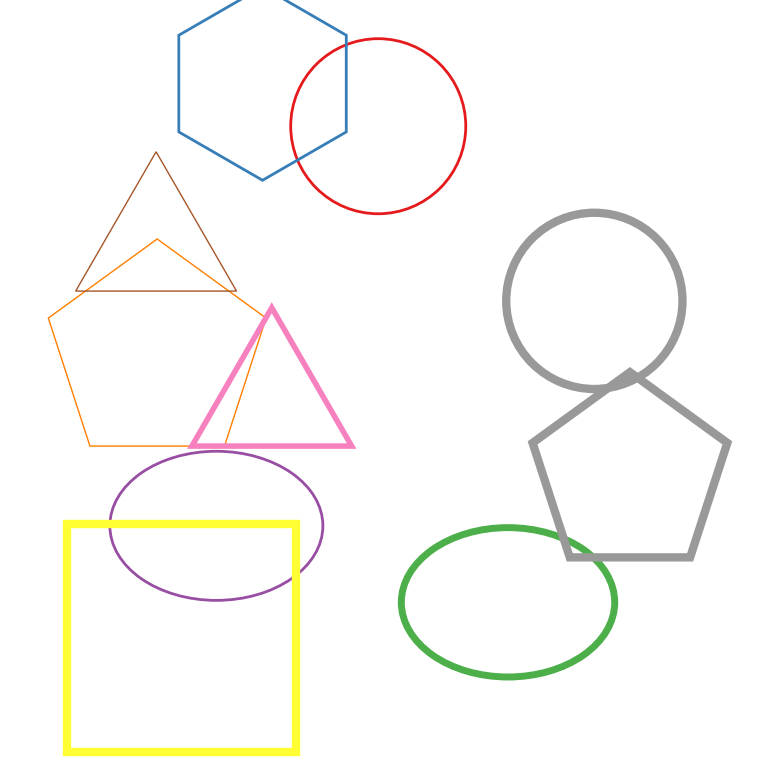[{"shape": "circle", "thickness": 1, "radius": 0.57, "center": [0.491, 0.836]}, {"shape": "hexagon", "thickness": 1, "radius": 0.63, "center": [0.341, 0.891]}, {"shape": "oval", "thickness": 2.5, "radius": 0.69, "center": [0.66, 0.218]}, {"shape": "oval", "thickness": 1, "radius": 0.69, "center": [0.281, 0.317]}, {"shape": "pentagon", "thickness": 0.5, "radius": 0.74, "center": [0.204, 0.541]}, {"shape": "square", "thickness": 3, "radius": 0.74, "center": [0.236, 0.171]}, {"shape": "triangle", "thickness": 0.5, "radius": 0.6, "center": [0.203, 0.682]}, {"shape": "triangle", "thickness": 2, "radius": 0.6, "center": [0.353, 0.481]}, {"shape": "pentagon", "thickness": 3, "radius": 0.66, "center": [0.818, 0.384]}, {"shape": "circle", "thickness": 3, "radius": 0.57, "center": [0.772, 0.609]}]